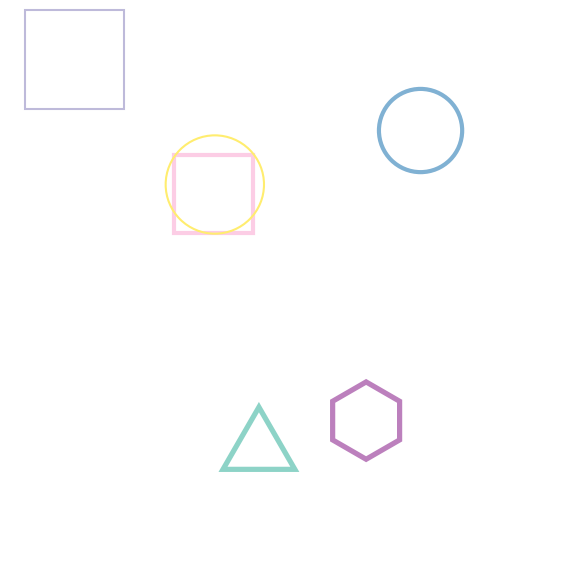[{"shape": "triangle", "thickness": 2.5, "radius": 0.36, "center": [0.448, 0.222]}, {"shape": "square", "thickness": 1, "radius": 0.43, "center": [0.128, 0.896]}, {"shape": "circle", "thickness": 2, "radius": 0.36, "center": [0.728, 0.773]}, {"shape": "square", "thickness": 2, "radius": 0.34, "center": [0.37, 0.663]}, {"shape": "hexagon", "thickness": 2.5, "radius": 0.33, "center": [0.634, 0.271]}, {"shape": "circle", "thickness": 1, "radius": 0.43, "center": [0.372, 0.68]}]